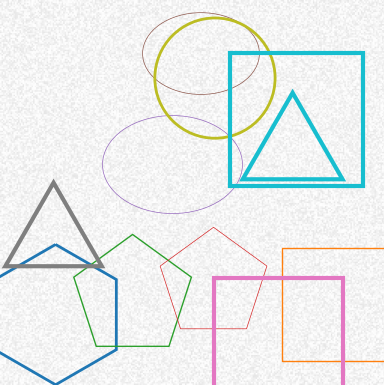[{"shape": "hexagon", "thickness": 2, "radius": 0.91, "center": [0.144, 0.183]}, {"shape": "square", "thickness": 1, "radius": 0.73, "center": [0.879, 0.209]}, {"shape": "pentagon", "thickness": 1, "radius": 0.8, "center": [0.344, 0.23]}, {"shape": "pentagon", "thickness": 0.5, "radius": 0.73, "center": [0.555, 0.264]}, {"shape": "oval", "thickness": 0.5, "radius": 0.91, "center": [0.448, 0.573]}, {"shape": "oval", "thickness": 0.5, "radius": 0.76, "center": [0.522, 0.861]}, {"shape": "square", "thickness": 3, "radius": 0.84, "center": [0.723, 0.11]}, {"shape": "triangle", "thickness": 3, "radius": 0.72, "center": [0.139, 0.381]}, {"shape": "circle", "thickness": 2, "radius": 0.78, "center": [0.558, 0.797]}, {"shape": "triangle", "thickness": 3, "radius": 0.75, "center": [0.76, 0.609]}, {"shape": "square", "thickness": 3, "radius": 0.86, "center": [0.77, 0.689]}]